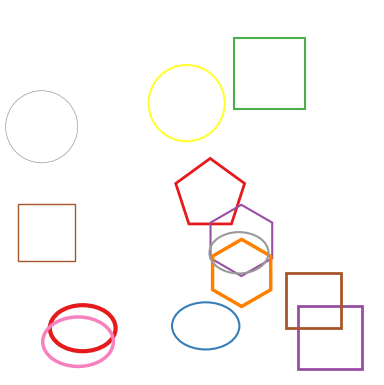[{"shape": "oval", "thickness": 3, "radius": 0.43, "center": [0.215, 0.148]}, {"shape": "pentagon", "thickness": 2, "radius": 0.47, "center": [0.546, 0.494]}, {"shape": "oval", "thickness": 1.5, "radius": 0.44, "center": [0.534, 0.154]}, {"shape": "square", "thickness": 1.5, "radius": 0.46, "center": [0.7, 0.809]}, {"shape": "hexagon", "thickness": 1.5, "radius": 0.46, "center": [0.627, 0.375]}, {"shape": "square", "thickness": 2, "radius": 0.41, "center": [0.857, 0.123]}, {"shape": "hexagon", "thickness": 2.5, "radius": 0.44, "center": [0.628, 0.291]}, {"shape": "circle", "thickness": 1.5, "radius": 0.49, "center": [0.485, 0.732]}, {"shape": "square", "thickness": 1, "radius": 0.37, "center": [0.121, 0.396]}, {"shape": "square", "thickness": 2, "radius": 0.36, "center": [0.814, 0.22]}, {"shape": "oval", "thickness": 2.5, "radius": 0.46, "center": [0.203, 0.112]}, {"shape": "circle", "thickness": 0.5, "radius": 0.47, "center": [0.108, 0.671]}, {"shape": "oval", "thickness": 1.5, "radius": 0.38, "center": [0.621, 0.343]}]